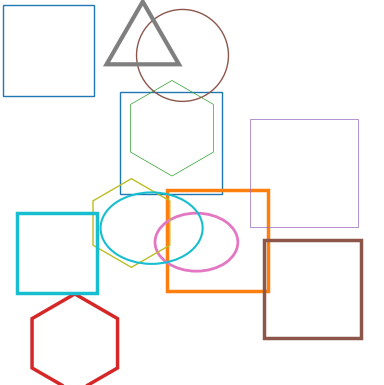[{"shape": "square", "thickness": 1, "radius": 0.66, "center": [0.444, 0.629]}, {"shape": "square", "thickness": 1, "radius": 0.59, "center": [0.127, 0.869]}, {"shape": "square", "thickness": 2.5, "radius": 0.66, "center": [0.566, 0.375]}, {"shape": "hexagon", "thickness": 0.5, "radius": 0.62, "center": [0.447, 0.667]}, {"shape": "hexagon", "thickness": 2.5, "radius": 0.64, "center": [0.194, 0.108]}, {"shape": "square", "thickness": 0.5, "radius": 0.7, "center": [0.789, 0.55]}, {"shape": "circle", "thickness": 1, "radius": 0.6, "center": [0.474, 0.856]}, {"shape": "square", "thickness": 2.5, "radius": 0.63, "center": [0.812, 0.249]}, {"shape": "oval", "thickness": 2, "radius": 0.54, "center": [0.51, 0.371]}, {"shape": "triangle", "thickness": 3, "radius": 0.54, "center": [0.371, 0.887]}, {"shape": "hexagon", "thickness": 1, "radius": 0.58, "center": [0.341, 0.421]}, {"shape": "square", "thickness": 2.5, "radius": 0.52, "center": [0.149, 0.343]}, {"shape": "oval", "thickness": 1.5, "radius": 0.66, "center": [0.394, 0.407]}]